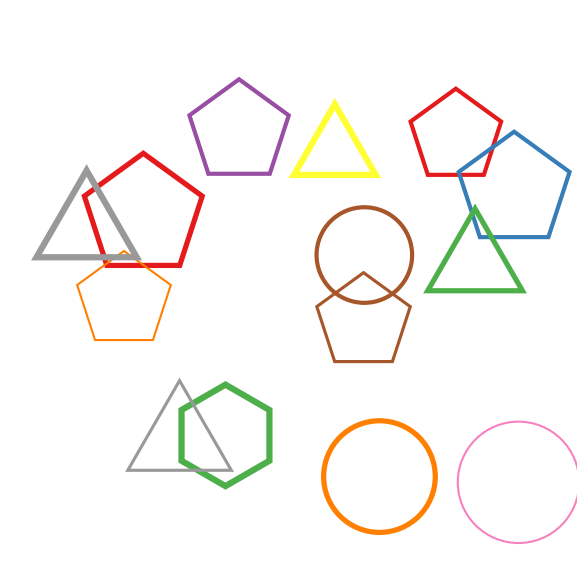[{"shape": "pentagon", "thickness": 2.5, "radius": 0.54, "center": [0.248, 0.626]}, {"shape": "pentagon", "thickness": 2, "radius": 0.41, "center": [0.789, 0.763]}, {"shape": "pentagon", "thickness": 2, "radius": 0.5, "center": [0.89, 0.67]}, {"shape": "triangle", "thickness": 2.5, "radius": 0.47, "center": [0.823, 0.543]}, {"shape": "hexagon", "thickness": 3, "radius": 0.44, "center": [0.39, 0.245]}, {"shape": "pentagon", "thickness": 2, "radius": 0.45, "center": [0.414, 0.771]}, {"shape": "pentagon", "thickness": 1, "radius": 0.43, "center": [0.215, 0.479]}, {"shape": "circle", "thickness": 2.5, "radius": 0.48, "center": [0.657, 0.174]}, {"shape": "triangle", "thickness": 3, "radius": 0.41, "center": [0.58, 0.737]}, {"shape": "circle", "thickness": 2, "radius": 0.41, "center": [0.631, 0.558]}, {"shape": "pentagon", "thickness": 1.5, "radius": 0.43, "center": [0.63, 0.442]}, {"shape": "circle", "thickness": 1, "radius": 0.53, "center": [0.898, 0.164]}, {"shape": "triangle", "thickness": 1.5, "radius": 0.52, "center": [0.311, 0.237]}, {"shape": "triangle", "thickness": 3, "radius": 0.5, "center": [0.15, 0.604]}]